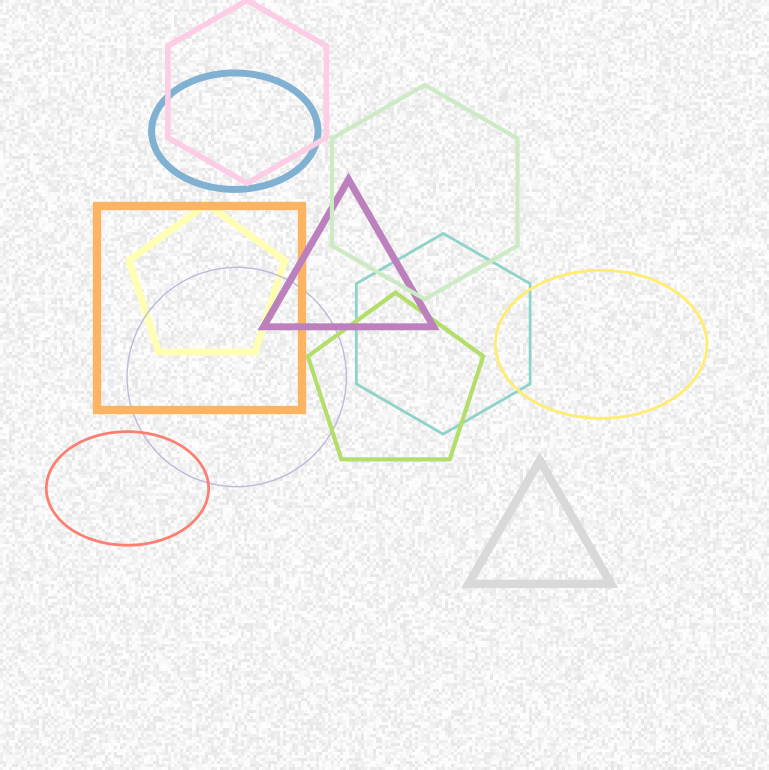[{"shape": "hexagon", "thickness": 1, "radius": 0.65, "center": [0.576, 0.567]}, {"shape": "pentagon", "thickness": 2.5, "radius": 0.53, "center": [0.269, 0.629]}, {"shape": "circle", "thickness": 0.5, "radius": 0.71, "center": [0.307, 0.51]}, {"shape": "oval", "thickness": 1, "radius": 0.53, "center": [0.166, 0.366]}, {"shape": "oval", "thickness": 2.5, "radius": 0.54, "center": [0.305, 0.83]}, {"shape": "square", "thickness": 3, "radius": 0.66, "center": [0.259, 0.6]}, {"shape": "pentagon", "thickness": 1.5, "radius": 0.6, "center": [0.514, 0.5]}, {"shape": "hexagon", "thickness": 2, "radius": 0.59, "center": [0.321, 0.881]}, {"shape": "triangle", "thickness": 3, "radius": 0.54, "center": [0.701, 0.295]}, {"shape": "triangle", "thickness": 2.5, "radius": 0.64, "center": [0.453, 0.639]}, {"shape": "hexagon", "thickness": 1.5, "radius": 0.7, "center": [0.552, 0.751]}, {"shape": "oval", "thickness": 1, "radius": 0.69, "center": [0.781, 0.553]}]